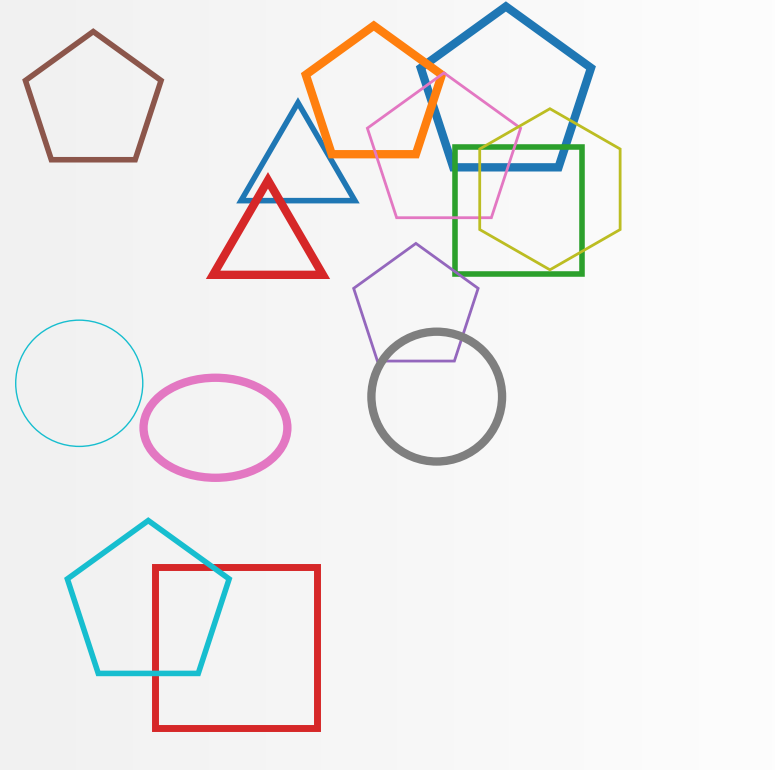[{"shape": "pentagon", "thickness": 3, "radius": 0.58, "center": [0.653, 0.876]}, {"shape": "triangle", "thickness": 2, "radius": 0.42, "center": [0.384, 0.782]}, {"shape": "pentagon", "thickness": 3, "radius": 0.46, "center": [0.482, 0.874]}, {"shape": "square", "thickness": 2, "radius": 0.41, "center": [0.669, 0.727]}, {"shape": "square", "thickness": 2.5, "radius": 0.52, "center": [0.304, 0.159]}, {"shape": "triangle", "thickness": 3, "radius": 0.41, "center": [0.346, 0.684]}, {"shape": "pentagon", "thickness": 1, "radius": 0.42, "center": [0.537, 0.599]}, {"shape": "pentagon", "thickness": 2, "radius": 0.46, "center": [0.12, 0.867]}, {"shape": "pentagon", "thickness": 1, "radius": 0.52, "center": [0.573, 0.801]}, {"shape": "oval", "thickness": 3, "radius": 0.46, "center": [0.278, 0.444]}, {"shape": "circle", "thickness": 3, "radius": 0.42, "center": [0.564, 0.485]}, {"shape": "hexagon", "thickness": 1, "radius": 0.52, "center": [0.71, 0.754]}, {"shape": "pentagon", "thickness": 2, "radius": 0.55, "center": [0.191, 0.214]}, {"shape": "circle", "thickness": 0.5, "radius": 0.41, "center": [0.102, 0.502]}]